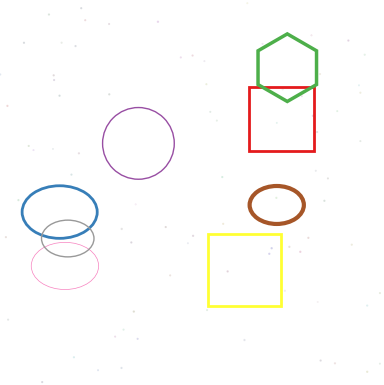[{"shape": "square", "thickness": 2, "radius": 0.42, "center": [0.732, 0.691]}, {"shape": "oval", "thickness": 2, "radius": 0.49, "center": [0.155, 0.449]}, {"shape": "hexagon", "thickness": 2.5, "radius": 0.44, "center": [0.746, 0.824]}, {"shape": "circle", "thickness": 1, "radius": 0.47, "center": [0.36, 0.628]}, {"shape": "square", "thickness": 2, "radius": 0.47, "center": [0.635, 0.3]}, {"shape": "oval", "thickness": 3, "radius": 0.35, "center": [0.719, 0.468]}, {"shape": "oval", "thickness": 0.5, "radius": 0.44, "center": [0.169, 0.309]}, {"shape": "oval", "thickness": 1, "radius": 0.34, "center": [0.176, 0.38]}]